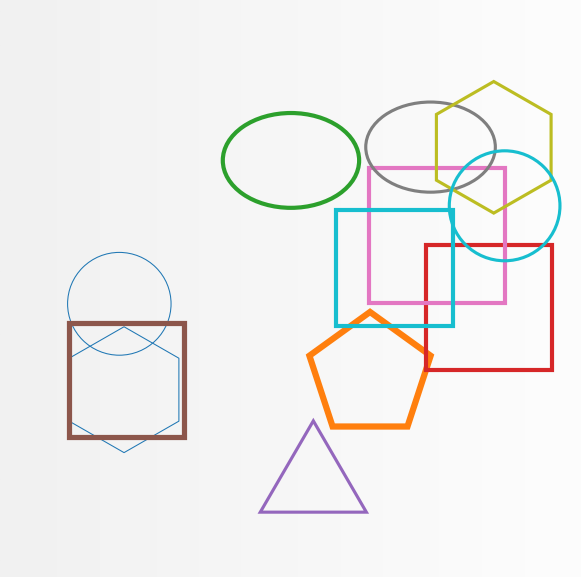[{"shape": "circle", "thickness": 0.5, "radius": 0.45, "center": [0.205, 0.473]}, {"shape": "hexagon", "thickness": 0.5, "radius": 0.54, "center": [0.213, 0.324]}, {"shape": "pentagon", "thickness": 3, "radius": 0.55, "center": [0.637, 0.349]}, {"shape": "oval", "thickness": 2, "radius": 0.59, "center": [0.501, 0.721]}, {"shape": "square", "thickness": 2, "radius": 0.54, "center": [0.841, 0.466]}, {"shape": "triangle", "thickness": 1.5, "radius": 0.53, "center": [0.539, 0.165]}, {"shape": "square", "thickness": 2.5, "radius": 0.49, "center": [0.218, 0.341]}, {"shape": "square", "thickness": 2, "radius": 0.59, "center": [0.752, 0.591]}, {"shape": "oval", "thickness": 1.5, "radius": 0.56, "center": [0.741, 0.744]}, {"shape": "hexagon", "thickness": 1.5, "radius": 0.57, "center": [0.849, 0.744]}, {"shape": "circle", "thickness": 1.5, "radius": 0.48, "center": [0.868, 0.643]}, {"shape": "square", "thickness": 2, "radius": 0.5, "center": [0.678, 0.535]}]